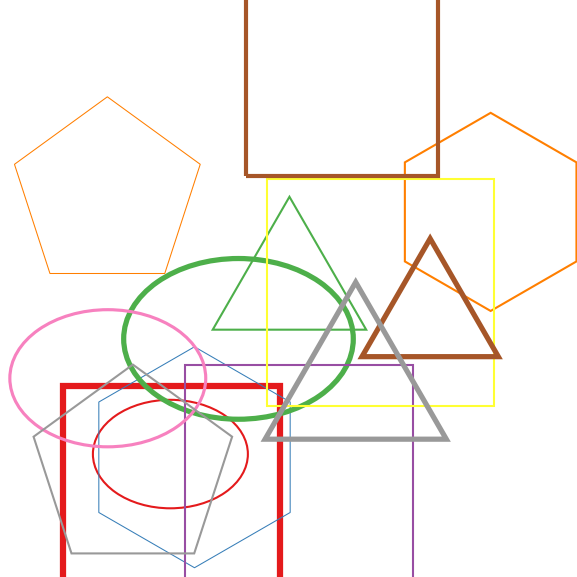[{"shape": "square", "thickness": 3, "radius": 0.94, "center": [0.296, 0.143]}, {"shape": "oval", "thickness": 1, "radius": 0.67, "center": [0.295, 0.213]}, {"shape": "hexagon", "thickness": 0.5, "radius": 0.96, "center": [0.337, 0.207]}, {"shape": "oval", "thickness": 2.5, "radius": 0.99, "center": [0.413, 0.412]}, {"shape": "triangle", "thickness": 1, "radius": 0.77, "center": [0.501, 0.505]}, {"shape": "square", "thickness": 1, "radius": 0.99, "center": [0.517, 0.169]}, {"shape": "pentagon", "thickness": 0.5, "radius": 0.85, "center": [0.186, 0.662]}, {"shape": "hexagon", "thickness": 1, "radius": 0.86, "center": [0.85, 0.632]}, {"shape": "square", "thickness": 1, "radius": 0.98, "center": [0.659, 0.493]}, {"shape": "square", "thickness": 2, "radius": 0.83, "center": [0.592, 0.86]}, {"shape": "triangle", "thickness": 2.5, "radius": 0.68, "center": [0.745, 0.45]}, {"shape": "oval", "thickness": 1.5, "radius": 0.85, "center": [0.187, 0.344]}, {"shape": "triangle", "thickness": 2.5, "radius": 0.91, "center": [0.616, 0.329]}, {"shape": "pentagon", "thickness": 1, "radius": 0.9, "center": [0.23, 0.187]}]